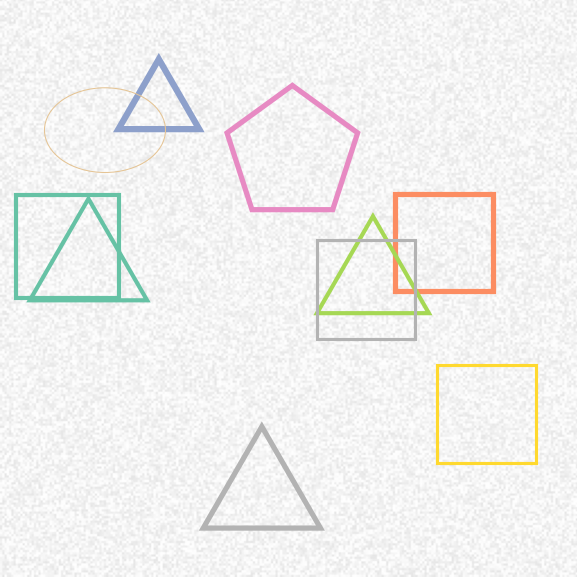[{"shape": "square", "thickness": 2, "radius": 0.45, "center": [0.117, 0.572]}, {"shape": "triangle", "thickness": 2, "radius": 0.59, "center": [0.153, 0.538]}, {"shape": "square", "thickness": 2.5, "radius": 0.42, "center": [0.769, 0.579]}, {"shape": "triangle", "thickness": 3, "radius": 0.4, "center": [0.275, 0.816]}, {"shape": "pentagon", "thickness": 2.5, "radius": 0.59, "center": [0.506, 0.732]}, {"shape": "triangle", "thickness": 2, "radius": 0.56, "center": [0.646, 0.513]}, {"shape": "square", "thickness": 1.5, "radius": 0.43, "center": [0.842, 0.282]}, {"shape": "oval", "thickness": 0.5, "radius": 0.52, "center": [0.182, 0.774]}, {"shape": "square", "thickness": 1.5, "radius": 0.43, "center": [0.634, 0.498]}, {"shape": "triangle", "thickness": 2.5, "radius": 0.59, "center": [0.453, 0.143]}]